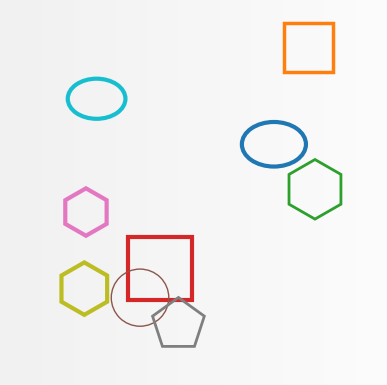[{"shape": "oval", "thickness": 3, "radius": 0.41, "center": [0.707, 0.625]}, {"shape": "square", "thickness": 2.5, "radius": 0.32, "center": [0.796, 0.878]}, {"shape": "hexagon", "thickness": 2, "radius": 0.39, "center": [0.813, 0.508]}, {"shape": "square", "thickness": 3, "radius": 0.41, "center": [0.412, 0.302]}, {"shape": "circle", "thickness": 1, "radius": 0.37, "center": [0.361, 0.227]}, {"shape": "hexagon", "thickness": 3, "radius": 0.31, "center": [0.222, 0.449]}, {"shape": "pentagon", "thickness": 2, "radius": 0.35, "center": [0.461, 0.157]}, {"shape": "hexagon", "thickness": 3, "radius": 0.34, "center": [0.218, 0.25]}, {"shape": "oval", "thickness": 3, "radius": 0.37, "center": [0.249, 0.744]}]